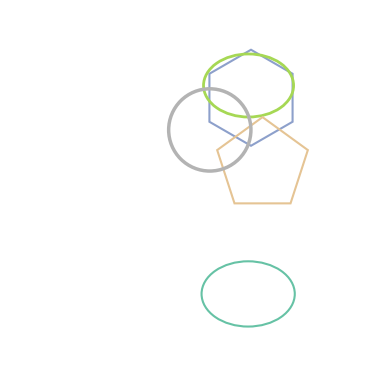[{"shape": "oval", "thickness": 1.5, "radius": 0.61, "center": [0.645, 0.237]}, {"shape": "hexagon", "thickness": 1.5, "radius": 0.62, "center": [0.652, 0.746]}, {"shape": "oval", "thickness": 2, "radius": 0.58, "center": [0.646, 0.778]}, {"shape": "pentagon", "thickness": 1.5, "radius": 0.62, "center": [0.682, 0.572]}, {"shape": "circle", "thickness": 2.5, "radius": 0.53, "center": [0.545, 0.663]}]